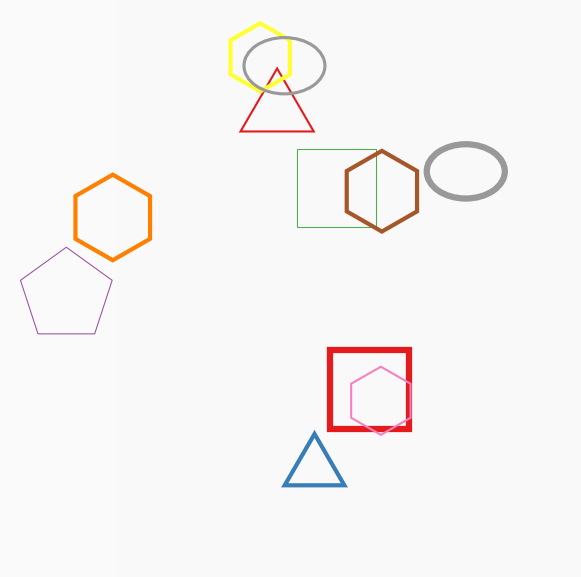[{"shape": "square", "thickness": 3, "radius": 0.34, "center": [0.636, 0.325]}, {"shape": "triangle", "thickness": 1, "radius": 0.36, "center": [0.477, 0.808]}, {"shape": "triangle", "thickness": 2, "radius": 0.3, "center": [0.541, 0.188]}, {"shape": "square", "thickness": 0.5, "radius": 0.34, "center": [0.579, 0.674]}, {"shape": "pentagon", "thickness": 0.5, "radius": 0.41, "center": [0.114, 0.488]}, {"shape": "hexagon", "thickness": 2, "radius": 0.37, "center": [0.194, 0.623]}, {"shape": "hexagon", "thickness": 2, "radius": 0.3, "center": [0.448, 0.9]}, {"shape": "hexagon", "thickness": 2, "radius": 0.35, "center": [0.657, 0.668]}, {"shape": "hexagon", "thickness": 1, "radius": 0.29, "center": [0.655, 0.305]}, {"shape": "oval", "thickness": 1.5, "radius": 0.35, "center": [0.489, 0.885]}, {"shape": "oval", "thickness": 3, "radius": 0.34, "center": [0.801, 0.702]}]